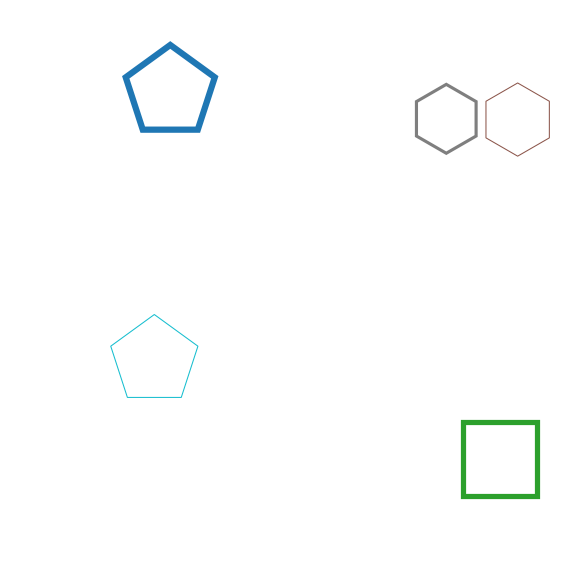[{"shape": "pentagon", "thickness": 3, "radius": 0.41, "center": [0.295, 0.84]}, {"shape": "square", "thickness": 2.5, "radius": 0.32, "center": [0.866, 0.204]}, {"shape": "hexagon", "thickness": 0.5, "radius": 0.32, "center": [0.896, 0.792]}, {"shape": "hexagon", "thickness": 1.5, "radius": 0.3, "center": [0.773, 0.793]}, {"shape": "pentagon", "thickness": 0.5, "radius": 0.4, "center": [0.267, 0.375]}]